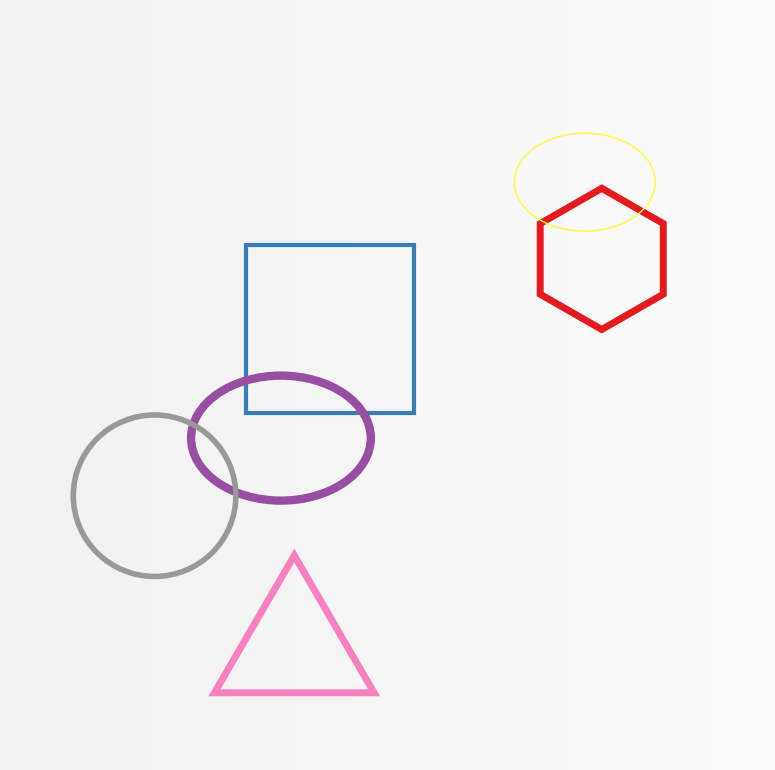[{"shape": "hexagon", "thickness": 2.5, "radius": 0.46, "center": [0.776, 0.664]}, {"shape": "square", "thickness": 1.5, "radius": 0.54, "center": [0.426, 0.573]}, {"shape": "oval", "thickness": 3, "radius": 0.58, "center": [0.363, 0.431]}, {"shape": "oval", "thickness": 0.5, "radius": 0.45, "center": [0.755, 0.763]}, {"shape": "triangle", "thickness": 2.5, "radius": 0.59, "center": [0.38, 0.16]}, {"shape": "circle", "thickness": 2, "radius": 0.52, "center": [0.199, 0.356]}]